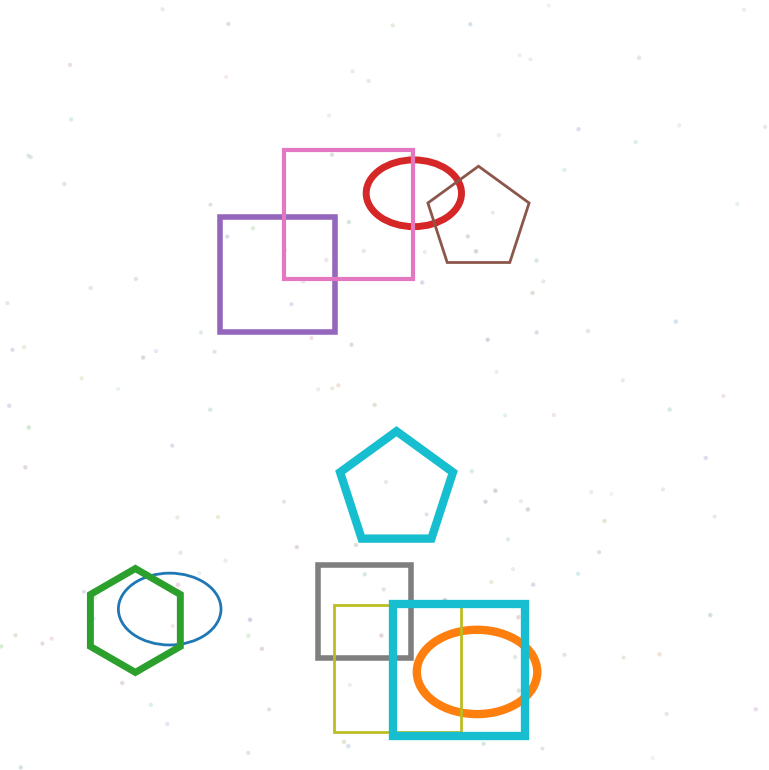[{"shape": "oval", "thickness": 1, "radius": 0.33, "center": [0.22, 0.209]}, {"shape": "oval", "thickness": 3, "radius": 0.39, "center": [0.62, 0.127]}, {"shape": "hexagon", "thickness": 2.5, "radius": 0.34, "center": [0.176, 0.194]}, {"shape": "oval", "thickness": 2.5, "radius": 0.31, "center": [0.537, 0.749]}, {"shape": "square", "thickness": 2, "radius": 0.37, "center": [0.361, 0.644]}, {"shape": "pentagon", "thickness": 1, "radius": 0.35, "center": [0.621, 0.715]}, {"shape": "square", "thickness": 1.5, "radius": 0.42, "center": [0.453, 0.722]}, {"shape": "square", "thickness": 2, "radius": 0.3, "center": [0.474, 0.206]}, {"shape": "square", "thickness": 1, "radius": 0.41, "center": [0.516, 0.132]}, {"shape": "pentagon", "thickness": 3, "radius": 0.39, "center": [0.515, 0.363]}, {"shape": "square", "thickness": 3, "radius": 0.43, "center": [0.596, 0.13]}]